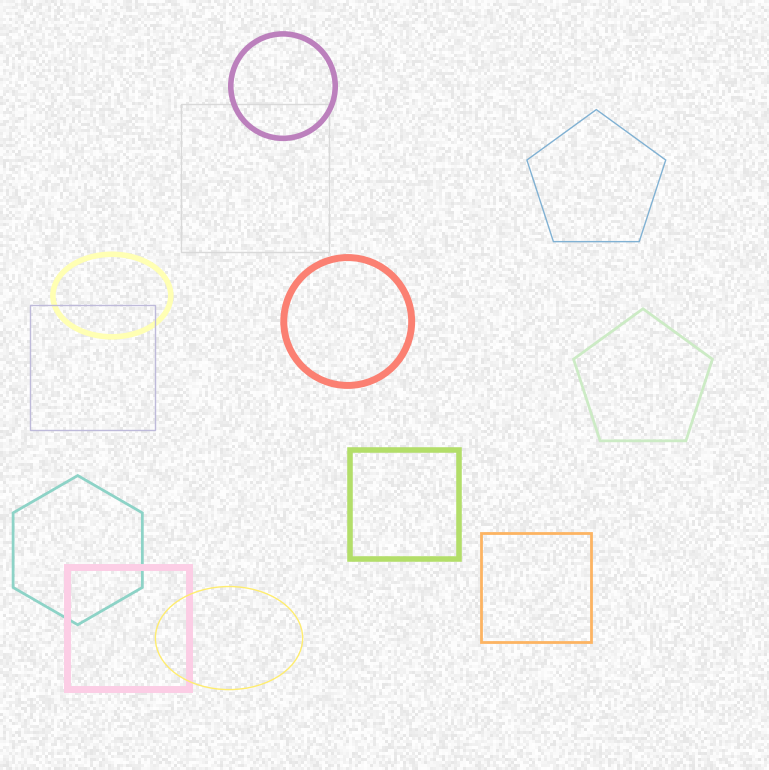[{"shape": "hexagon", "thickness": 1, "radius": 0.48, "center": [0.101, 0.286]}, {"shape": "oval", "thickness": 2, "radius": 0.38, "center": [0.145, 0.616]}, {"shape": "square", "thickness": 0.5, "radius": 0.41, "center": [0.12, 0.523]}, {"shape": "circle", "thickness": 2.5, "radius": 0.42, "center": [0.452, 0.582]}, {"shape": "pentagon", "thickness": 0.5, "radius": 0.47, "center": [0.774, 0.763]}, {"shape": "square", "thickness": 1, "radius": 0.35, "center": [0.696, 0.237]}, {"shape": "square", "thickness": 2, "radius": 0.35, "center": [0.525, 0.345]}, {"shape": "square", "thickness": 2.5, "radius": 0.4, "center": [0.166, 0.184]}, {"shape": "square", "thickness": 0.5, "radius": 0.48, "center": [0.332, 0.769]}, {"shape": "circle", "thickness": 2, "radius": 0.34, "center": [0.368, 0.888]}, {"shape": "pentagon", "thickness": 1, "radius": 0.47, "center": [0.835, 0.504]}, {"shape": "oval", "thickness": 0.5, "radius": 0.48, "center": [0.297, 0.171]}]